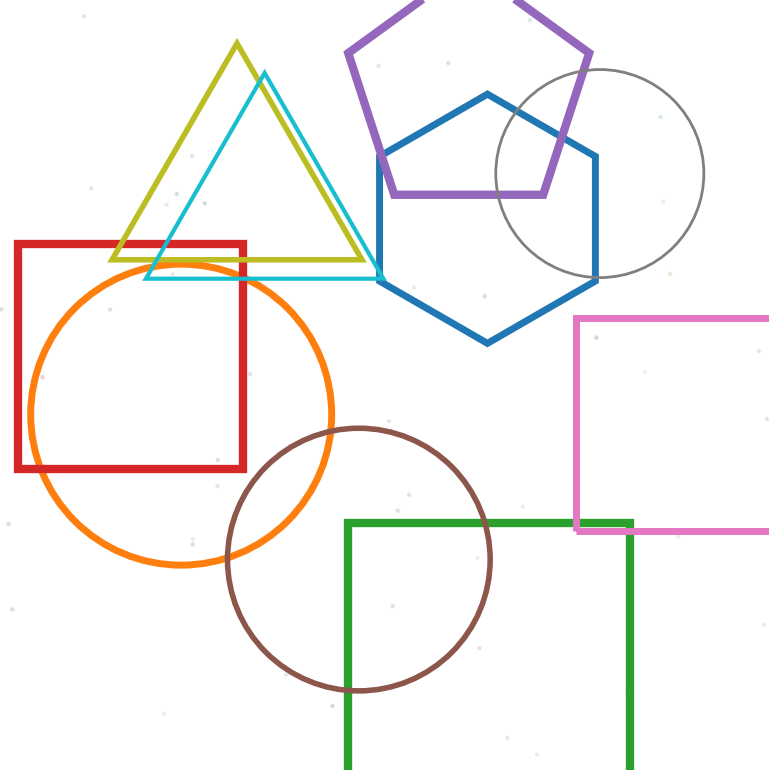[{"shape": "hexagon", "thickness": 2.5, "radius": 0.81, "center": [0.633, 0.716]}, {"shape": "circle", "thickness": 2.5, "radius": 0.98, "center": [0.235, 0.462]}, {"shape": "square", "thickness": 3, "radius": 0.91, "center": [0.635, 0.138]}, {"shape": "square", "thickness": 3, "radius": 0.73, "center": [0.17, 0.537]}, {"shape": "pentagon", "thickness": 3, "radius": 0.82, "center": [0.609, 0.88]}, {"shape": "circle", "thickness": 2, "radius": 0.85, "center": [0.466, 0.273]}, {"shape": "square", "thickness": 2.5, "radius": 0.69, "center": [0.887, 0.449]}, {"shape": "circle", "thickness": 1, "radius": 0.68, "center": [0.779, 0.775]}, {"shape": "triangle", "thickness": 2, "radius": 0.94, "center": [0.308, 0.756]}, {"shape": "triangle", "thickness": 1.5, "radius": 0.89, "center": [0.344, 0.727]}]